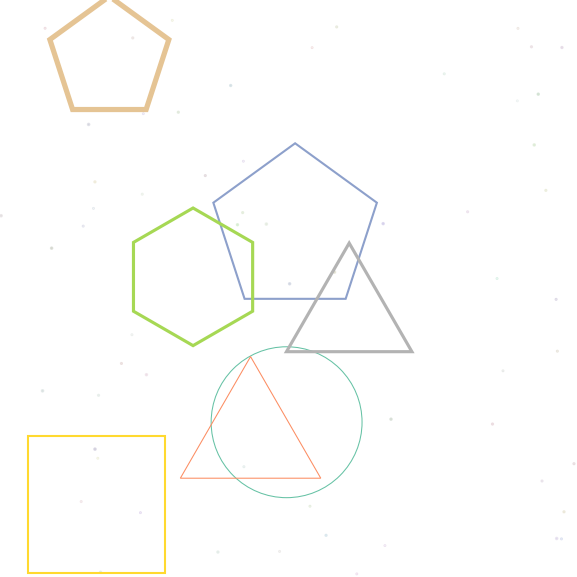[{"shape": "circle", "thickness": 0.5, "radius": 0.65, "center": [0.496, 0.268]}, {"shape": "triangle", "thickness": 0.5, "radius": 0.7, "center": [0.434, 0.241]}, {"shape": "pentagon", "thickness": 1, "radius": 0.74, "center": [0.511, 0.602]}, {"shape": "hexagon", "thickness": 1.5, "radius": 0.6, "center": [0.334, 0.52]}, {"shape": "square", "thickness": 1, "radius": 0.59, "center": [0.168, 0.125]}, {"shape": "pentagon", "thickness": 2.5, "radius": 0.54, "center": [0.189, 0.897]}, {"shape": "triangle", "thickness": 1.5, "radius": 0.63, "center": [0.605, 0.453]}]